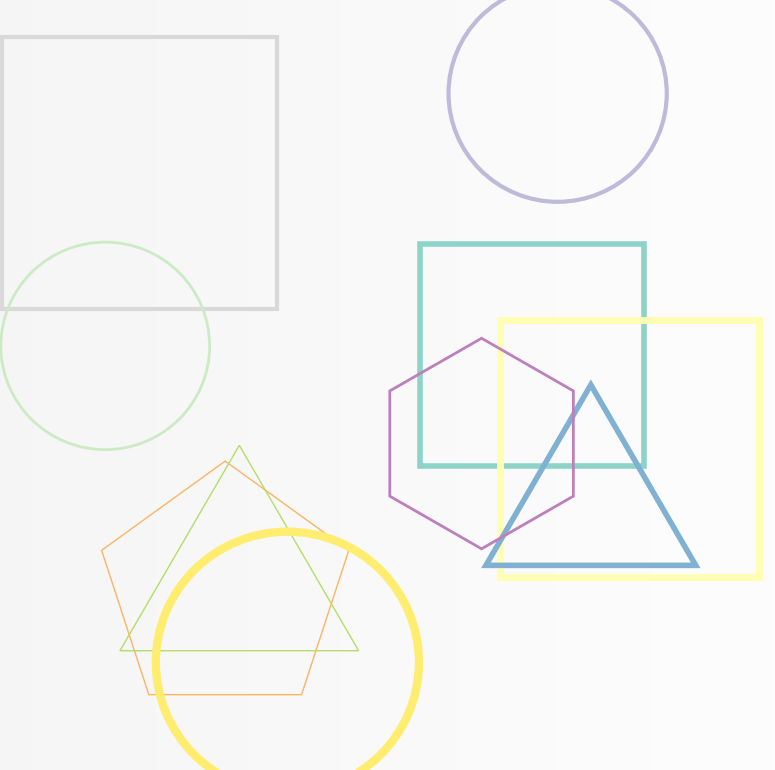[{"shape": "square", "thickness": 2, "radius": 0.72, "center": [0.686, 0.539]}, {"shape": "square", "thickness": 2.5, "radius": 0.83, "center": [0.812, 0.418]}, {"shape": "circle", "thickness": 1.5, "radius": 0.7, "center": [0.72, 0.879]}, {"shape": "triangle", "thickness": 2, "radius": 0.78, "center": [0.762, 0.344]}, {"shape": "pentagon", "thickness": 0.5, "radius": 0.84, "center": [0.291, 0.233]}, {"shape": "triangle", "thickness": 0.5, "radius": 0.89, "center": [0.309, 0.244]}, {"shape": "square", "thickness": 1.5, "radius": 0.89, "center": [0.18, 0.775]}, {"shape": "hexagon", "thickness": 1, "radius": 0.68, "center": [0.621, 0.424]}, {"shape": "circle", "thickness": 1, "radius": 0.67, "center": [0.136, 0.551]}, {"shape": "circle", "thickness": 3, "radius": 0.85, "center": [0.371, 0.14]}]